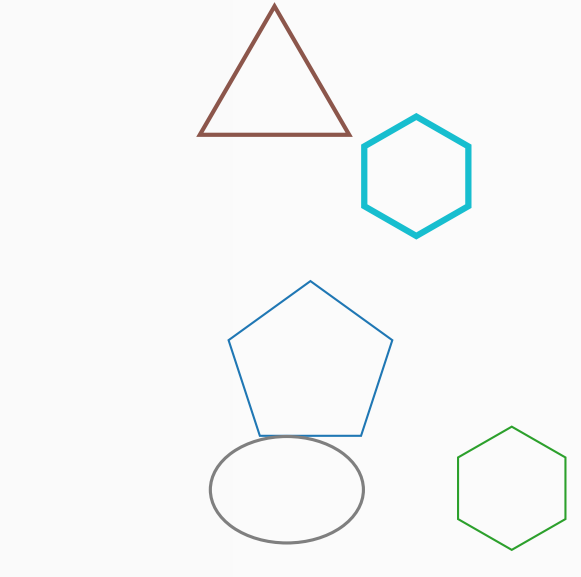[{"shape": "pentagon", "thickness": 1, "radius": 0.74, "center": [0.534, 0.364]}, {"shape": "hexagon", "thickness": 1, "radius": 0.53, "center": [0.88, 0.154]}, {"shape": "triangle", "thickness": 2, "radius": 0.74, "center": [0.472, 0.84]}, {"shape": "oval", "thickness": 1.5, "radius": 0.66, "center": [0.494, 0.151]}, {"shape": "hexagon", "thickness": 3, "radius": 0.52, "center": [0.716, 0.694]}]